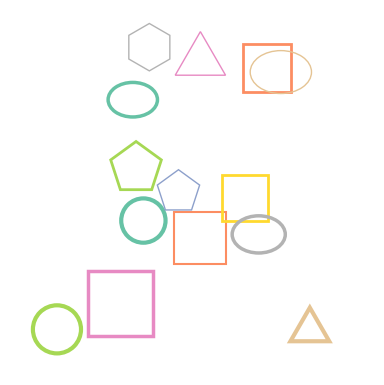[{"shape": "circle", "thickness": 3, "radius": 0.29, "center": [0.372, 0.427]}, {"shape": "oval", "thickness": 2.5, "radius": 0.32, "center": [0.345, 0.741]}, {"shape": "square", "thickness": 1.5, "radius": 0.34, "center": [0.52, 0.382]}, {"shape": "square", "thickness": 2, "radius": 0.31, "center": [0.694, 0.823]}, {"shape": "pentagon", "thickness": 1, "radius": 0.29, "center": [0.464, 0.501]}, {"shape": "square", "thickness": 2.5, "radius": 0.42, "center": [0.314, 0.212]}, {"shape": "triangle", "thickness": 1, "radius": 0.38, "center": [0.52, 0.842]}, {"shape": "circle", "thickness": 3, "radius": 0.31, "center": [0.148, 0.145]}, {"shape": "pentagon", "thickness": 2, "radius": 0.35, "center": [0.353, 0.563]}, {"shape": "square", "thickness": 2, "radius": 0.3, "center": [0.637, 0.485]}, {"shape": "oval", "thickness": 1, "radius": 0.4, "center": [0.729, 0.813]}, {"shape": "triangle", "thickness": 3, "radius": 0.29, "center": [0.805, 0.143]}, {"shape": "hexagon", "thickness": 1, "radius": 0.31, "center": [0.388, 0.877]}, {"shape": "oval", "thickness": 2.5, "radius": 0.34, "center": [0.672, 0.391]}]